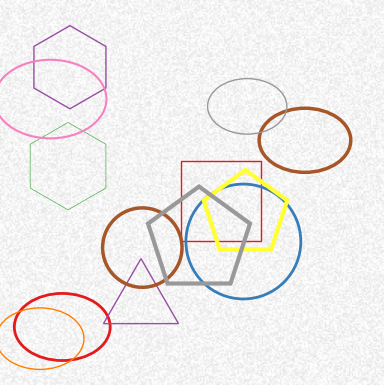[{"shape": "square", "thickness": 1, "radius": 0.52, "center": [0.575, 0.479]}, {"shape": "oval", "thickness": 2, "radius": 0.62, "center": [0.162, 0.151]}, {"shape": "circle", "thickness": 2, "radius": 0.75, "center": [0.632, 0.373]}, {"shape": "hexagon", "thickness": 0.5, "radius": 0.57, "center": [0.177, 0.568]}, {"shape": "triangle", "thickness": 1, "radius": 0.56, "center": [0.366, 0.216]}, {"shape": "hexagon", "thickness": 1, "radius": 0.54, "center": [0.182, 0.825]}, {"shape": "oval", "thickness": 1, "radius": 0.57, "center": [0.104, 0.12]}, {"shape": "pentagon", "thickness": 3, "radius": 0.57, "center": [0.638, 0.444]}, {"shape": "oval", "thickness": 2.5, "radius": 0.59, "center": [0.792, 0.636]}, {"shape": "circle", "thickness": 2.5, "radius": 0.52, "center": [0.37, 0.357]}, {"shape": "oval", "thickness": 1.5, "radius": 0.73, "center": [0.131, 0.743]}, {"shape": "pentagon", "thickness": 3, "radius": 0.7, "center": [0.517, 0.376]}, {"shape": "oval", "thickness": 1, "radius": 0.51, "center": [0.642, 0.724]}]